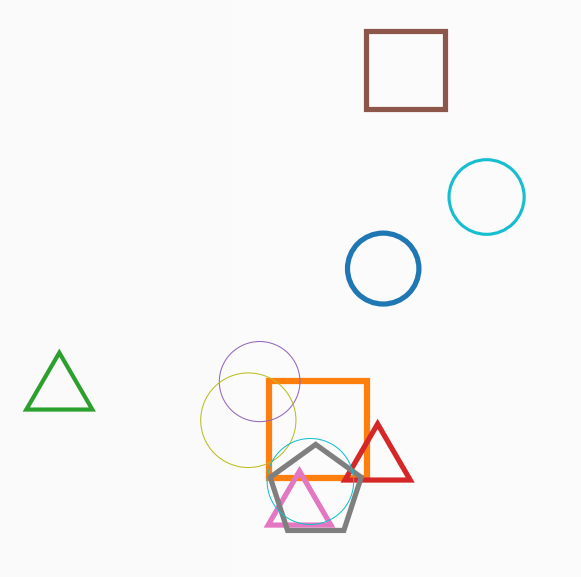[{"shape": "circle", "thickness": 2.5, "radius": 0.31, "center": [0.659, 0.534]}, {"shape": "square", "thickness": 3, "radius": 0.42, "center": [0.547, 0.255]}, {"shape": "triangle", "thickness": 2, "radius": 0.33, "center": [0.102, 0.323]}, {"shape": "triangle", "thickness": 2.5, "radius": 0.32, "center": [0.65, 0.2]}, {"shape": "circle", "thickness": 0.5, "radius": 0.35, "center": [0.447, 0.338]}, {"shape": "square", "thickness": 2.5, "radius": 0.34, "center": [0.698, 0.878]}, {"shape": "triangle", "thickness": 2.5, "radius": 0.31, "center": [0.515, 0.121]}, {"shape": "pentagon", "thickness": 2.5, "radius": 0.41, "center": [0.543, 0.147]}, {"shape": "circle", "thickness": 0.5, "radius": 0.41, "center": [0.427, 0.272]}, {"shape": "circle", "thickness": 1.5, "radius": 0.32, "center": [0.837, 0.658]}, {"shape": "circle", "thickness": 0.5, "radius": 0.37, "center": [0.534, 0.165]}]